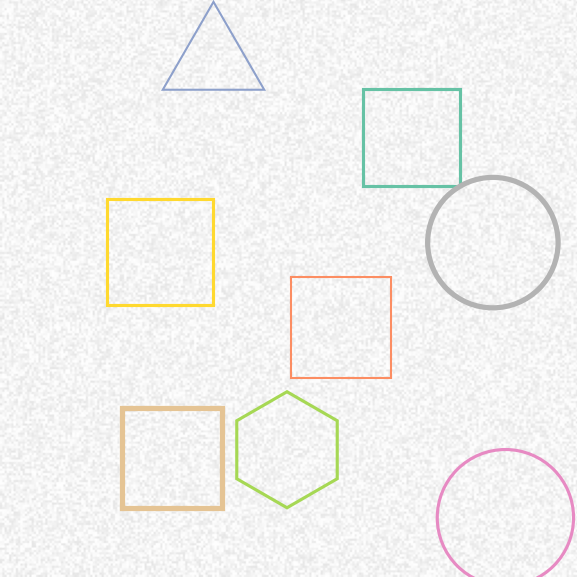[{"shape": "square", "thickness": 1.5, "radius": 0.42, "center": [0.712, 0.761]}, {"shape": "square", "thickness": 1, "radius": 0.43, "center": [0.591, 0.432]}, {"shape": "triangle", "thickness": 1, "radius": 0.51, "center": [0.37, 0.894]}, {"shape": "circle", "thickness": 1.5, "radius": 0.59, "center": [0.875, 0.103]}, {"shape": "hexagon", "thickness": 1.5, "radius": 0.5, "center": [0.497, 0.22]}, {"shape": "square", "thickness": 1.5, "radius": 0.46, "center": [0.277, 0.562]}, {"shape": "square", "thickness": 2.5, "radius": 0.43, "center": [0.297, 0.206]}, {"shape": "circle", "thickness": 2.5, "radius": 0.56, "center": [0.853, 0.579]}]